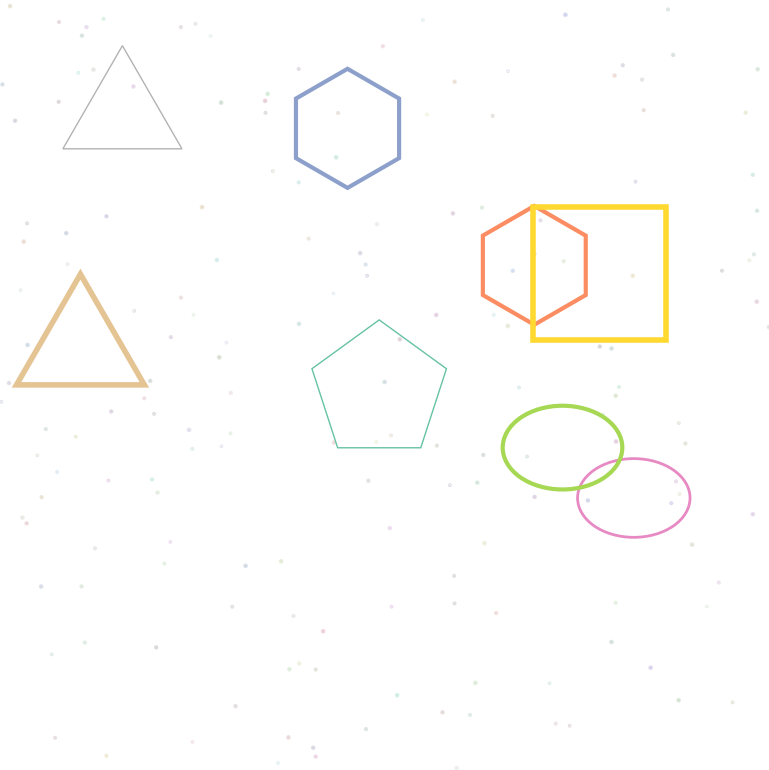[{"shape": "pentagon", "thickness": 0.5, "radius": 0.46, "center": [0.492, 0.493]}, {"shape": "hexagon", "thickness": 1.5, "radius": 0.39, "center": [0.694, 0.655]}, {"shape": "hexagon", "thickness": 1.5, "radius": 0.39, "center": [0.451, 0.833]}, {"shape": "oval", "thickness": 1, "radius": 0.37, "center": [0.823, 0.353]}, {"shape": "oval", "thickness": 1.5, "radius": 0.39, "center": [0.731, 0.419]}, {"shape": "square", "thickness": 2, "radius": 0.43, "center": [0.779, 0.645]}, {"shape": "triangle", "thickness": 2, "radius": 0.48, "center": [0.104, 0.548]}, {"shape": "triangle", "thickness": 0.5, "radius": 0.45, "center": [0.159, 0.851]}]